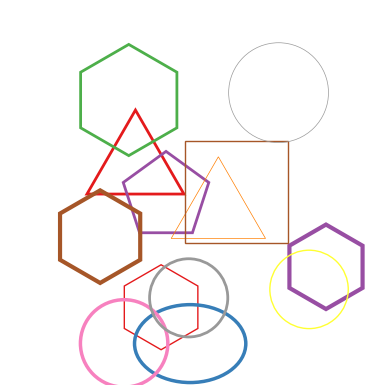[{"shape": "triangle", "thickness": 2, "radius": 0.73, "center": [0.352, 0.569]}, {"shape": "hexagon", "thickness": 1, "radius": 0.55, "center": [0.418, 0.202]}, {"shape": "oval", "thickness": 2.5, "radius": 0.72, "center": [0.494, 0.108]}, {"shape": "hexagon", "thickness": 2, "radius": 0.72, "center": [0.334, 0.74]}, {"shape": "pentagon", "thickness": 2, "radius": 0.58, "center": [0.431, 0.49]}, {"shape": "hexagon", "thickness": 3, "radius": 0.55, "center": [0.847, 0.307]}, {"shape": "triangle", "thickness": 0.5, "radius": 0.71, "center": [0.567, 0.451]}, {"shape": "circle", "thickness": 1, "radius": 0.51, "center": [0.803, 0.248]}, {"shape": "hexagon", "thickness": 3, "radius": 0.6, "center": [0.26, 0.385]}, {"shape": "square", "thickness": 1, "radius": 0.66, "center": [0.614, 0.502]}, {"shape": "circle", "thickness": 2.5, "radius": 0.57, "center": [0.322, 0.108]}, {"shape": "circle", "thickness": 2, "radius": 0.51, "center": [0.49, 0.226]}, {"shape": "circle", "thickness": 0.5, "radius": 0.65, "center": [0.724, 0.759]}]